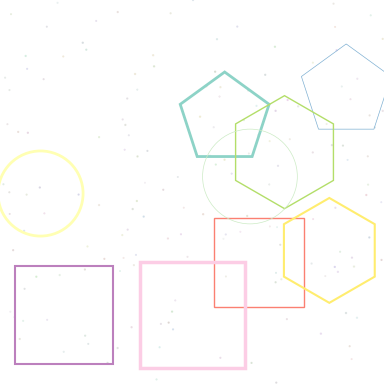[{"shape": "pentagon", "thickness": 2, "radius": 0.61, "center": [0.584, 0.692]}, {"shape": "circle", "thickness": 2, "radius": 0.55, "center": [0.105, 0.497]}, {"shape": "square", "thickness": 1, "radius": 0.58, "center": [0.673, 0.318]}, {"shape": "pentagon", "thickness": 0.5, "radius": 0.61, "center": [0.899, 0.763]}, {"shape": "hexagon", "thickness": 1, "radius": 0.73, "center": [0.739, 0.605]}, {"shape": "square", "thickness": 2.5, "radius": 0.68, "center": [0.499, 0.182]}, {"shape": "square", "thickness": 1.5, "radius": 0.64, "center": [0.167, 0.181]}, {"shape": "circle", "thickness": 0.5, "radius": 0.62, "center": [0.649, 0.542]}, {"shape": "hexagon", "thickness": 1.5, "radius": 0.68, "center": [0.855, 0.35]}]